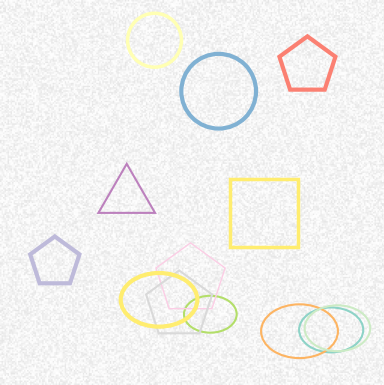[{"shape": "oval", "thickness": 1.5, "radius": 0.42, "center": [0.86, 0.143]}, {"shape": "circle", "thickness": 2.5, "radius": 0.35, "center": [0.401, 0.896]}, {"shape": "pentagon", "thickness": 3, "radius": 0.34, "center": [0.142, 0.319]}, {"shape": "pentagon", "thickness": 3, "radius": 0.38, "center": [0.798, 0.829]}, {"shape": "circle", "thickness": 3, "radius": 0.49, "center": [0.568, 0.763]}, {"shape": "oval", "thickness": 1.5, "radius": 0.5, "center": [0.778, 0.14]}, {"shape": "oval", "thickness": 1.5, "radius": 0.34, "center": [0.546, 0.184]}, {"shape": "pentagon", "thickness": 1, "radius": 0.47, "center": [0.495, 0.275]}, {"shape": "pentagon", "thickness": 1.5, "radius": 0.45, "center": [0.465, 0.207]}, {"shape": "triangle", "thickness": 1.5, "radius": 0.42, "center": [0.329, 0.49]}, {"shape": "oval", "thickness": 1.5, "radius": 0.43, "center": [0.876, 0.147]}, {"shape": "square", "thickness": 2.5, "radius": 0.44, "center": [0.686, 0.446]}, {"shape": "oval", "thickness": 3, "radius": 0.5, "center": [0.413, 0.221]}]